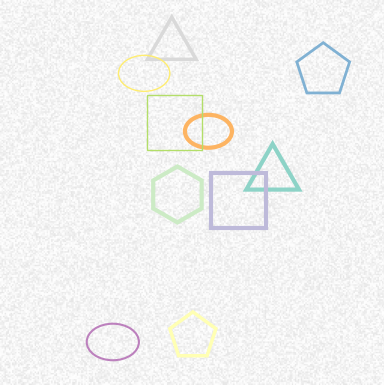[{"shape": "triangle", "thickness": 3, "radius": 0.4, "center": [0.708, 0.547]}, {"shape": "pentagon", "thickness": 2.5, "radius": 0.31, "center": [0.501, 0.127]}, {"shape": "square", "thickness": 3, "radius": 0.36, "center": [0.618, 0.479]}, {"shape": "pentagon", "thickness": 2, "radius": 0.36, "center": [0.839, 0.817]}, {"shape": "oval", "thickness": 3, "radius": 0.31, "center": [0.541, 0.659]}, {"shape": "square", "thickness": 1, "radius": 0.35, "center": [0.454, 0.682]}, {"shape": "triangle", "thickness": 2.5, "radius": 0.37, "center": [0.446, 0.882]}, {"shape": "oval", "thickness": 1.5, "radius": 0.34, "center": [0.293, 0.112]}, {"shape": "hexagon", "thickness": 3, "radius": 0.36, "center": [0.461, 0.495]}, {"shape": "oval", "thickness": 1, "radius": 0.33, "center": [0.374, 0.809]}]